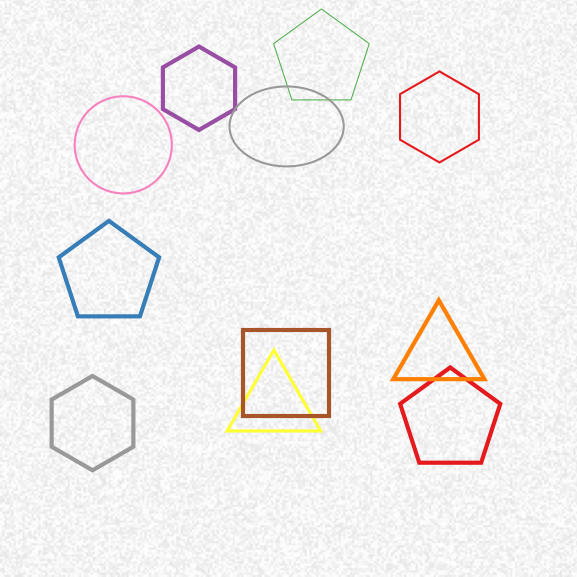[{"shape": "hexagon", "thickness": 1, "radius": 0.39, "center": [0.761, 0.797]}, {"shape": "pentagon", "thickness": 2, "radius": 0.46, "center": [0.78, 0.272]}, {"shape": "pentagon", "thickness": 2, "radius": 0.46, "center": [0.189, 0.525]}, {"shape": "pentagon", "thickness": 0.5, "radius": 0.44, "center": [0.557, 0.897]}, {"shape": "hexagon", "thickness": 2, "radius": 0.36, "center": [0.345, 0.846]}, {"shape": "triangle", "thickness": 2, "radius": 0.46, "center": [0.76, 0.388]}, {"shape": "triangle", "thickness": 1.5, "radius": 0.47, "center": [0.474, 0.3]}, {"shape": "square", "thickness": 2, "radius": 0.37, "center": [0.496, 0.353]}, {"shape": "circle", "thickness": 1, "radius": 0.42, "center": [0.213, 0.748]}, {"shape": "oval", "thickness": 1, "radius": 0.49, "center": [0.496, 0.78]}, {"shape": "hexagon", "thickness": 2, "radius": 0.41, "center": [0.16, 0.266]}]